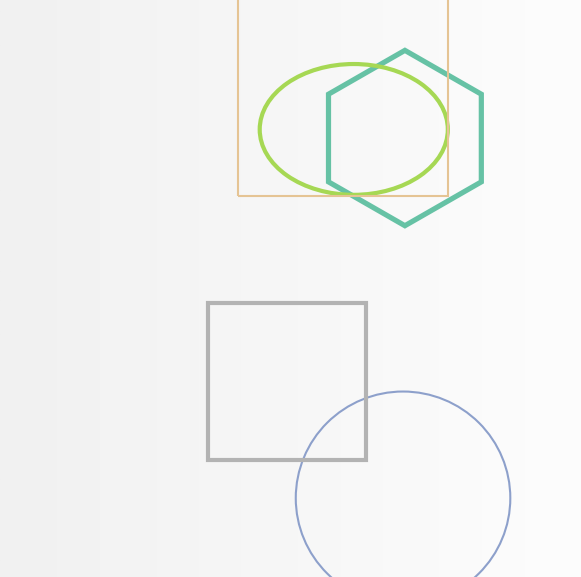[{"shape": "hexagon", "thickness": 2.5, "radius": 0.76, "center": [0.697, 0.76]}, {"shape": "circle", "thickness": 1, "radius": 0.92, "center": [0.693, 0.137]}, {"shape": "oval", "thickness": 2, "radius": 0.81, "center": [0.609, 0.775]}, {"shape": "square", "thickness": 1, "radius": 0.9, "center": [0.59, 0.839]}, {"shape": "square", "thickness": 2, "radius": 0.68, "center": [0.493, 0.339]}]